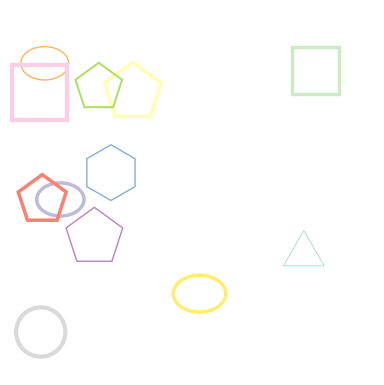[{"shape": "triangle", "thickness": 0.5, "radius": 0.31, "center": [0.789, 0.34]}, {"shape": "pentagon", "thickness": 2.5, "radius": 0.39, "center": [0.345, 0.761]}, {"shape": "oval", "thickness": 2.5, "radius": 0.31, "center": [0.157, 0.482]}, {"shape": "pentagon", "thickness": 2.5, "radius": 0.33, "center": [0.11, 0.481]}, {"shape": "hexagon", "thickness": 1, "radius": 0.36, "center": [0.288, 0.552]}, {"shape": "oval", "thickness": 1, "radius": 0.31, "center": [0.116, 0.836]}, {"shape": "pentagon", "thickness": 1.5, "radius": 0.32, "center": [0.257, 0.773]}, {"shape": "square", "thickness": 3, "radius": 0.36, "center": [0.102, 0.759]}, {"shape": "circle", "thickness": 3, "radius": 0.32, "center": [0.106, 0.138]}, {"shape": "pentagon", "thickness": 1, "radius": 0.39, "center": [0.245, 0.384]}, {"shape": "square", "thickness": 2.5, "radius": 0.31, "center": [0.819, 0.817]}, {"shape": "oval", "thickness": 2.5, "radius": 0.34, "center": [0.518, 0.237]}]